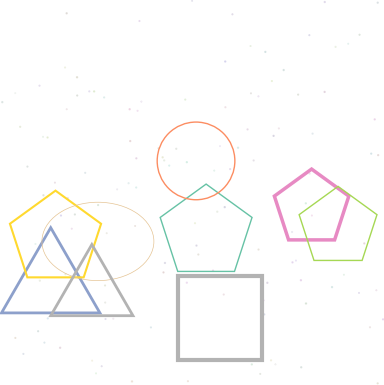[{"shape": "pentagon", "thickness": 1, "radius": 0.63, "center": [0.535, 0.396]}, {"shape": "circle", "thickness": 1, "radius": 0.5, "center": [0.509, 0.582]}, {"shape": "triangle", "thickness": 2, "radius": 0.74, "center": [0.132, 0.261]}, {"shape": "pentagon", "thickness": 2.5, "radius": 0.51, "center": [0.809, 0.459]}, {"shape": "pentagon", "thickness": 1, "radius": 0.53, "center": [0.878, 0.41]}, {"shape": "pentagon", "thickness": 1.5, "radius": 0.62, "center": [0.144, 0.38]}, {"shape": "oval", "thickness": 0.5, "radius": 0.73, "center": [0.254, 0.373]}, {"shape": "triangle", "thickness": 2, "radius": 0.62, "center": [0.239, 0.242]}, {"shape": "square", "thickness": 3, "radius": 0.55, "center": [0.571, 0.175]}]